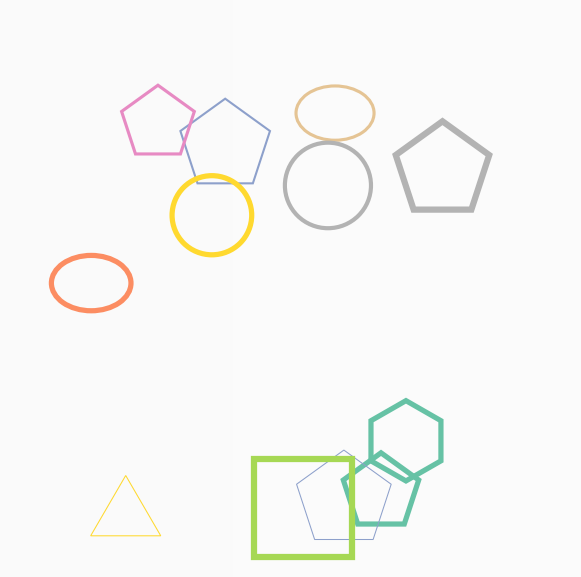[{"shape": "hexagon", "thickness": 2.5, "radius": 0.35, "center": [0.698, 0.236]}, {"shape": "pentagon", "thickness": 2.5, "radius": 0.34, "center": [0.656, 0.147]}, {"shape": "oval", "thickness": 2.5, "radius": 0.34, "center": [0.157, 0.509]}, {"shape": "pentagon", "thickness": 0.5, "radius": 0.43, "center": [0.592, 0.134]}, {"shape": "pentagon", "thickness": 1, "radius": 0.41, "center": [0.387, 0.747]}, {"shape": "pentagon", "thickness": 1.5, "radius": 0.33, "center": [0.272, 0.786]}, {"shape": "square", "thickness": 3, "radius": 0.42, "center": [0.521, 0.12]}, {"shape": "circle", "thickness": 2.5, "radius": 0.34, "center": [0.365, 0.626]}, {"shape": "triangle", "thickness": 0.5, "radius": 0.35, "center": [0.216, 0.106]}, {"shape": "oval", "thickness": 1.5, "radius": 0.34, "center": [0.576, 0.803]}, {"shape": "circle", "thickness": 2, "radius": 0.37, "center": [0.564, 0.678]}, {"shape": "pentagon", "thickness": 3, "radius": 0.42, "center": [0.761, 0.705]}]